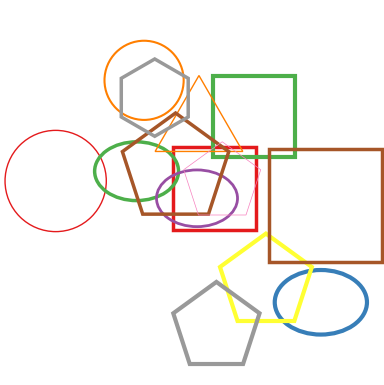[{"shape": "square", "thickness": 2.5, "radius": 0.54, "center": [0.557, 0.51]}, {"shape": "circle", "thickness": 1, "radius": 0.66, "center": [0.145, 0.53]}, {"shape": "oval", "thickness": 3, "radius": 0.6, "center": [0.833, 0.215]}, {"shape": "square", "thickness": 3, "radius": 0.53, "center": [0.661, 0.697]}, {"shape": "oval", "thickness": 2.5, "radius": 0.54, "center": [0.355, 0.555]}, {"shape": "oval", "thickness": 2, "radius": 0.53, "center": [0.512, 0.485]}, {"shape": "triangle", "thickness": 1, "radius": 0.66, "center": [0.517, 0.672]}, {"shape": "circle", "thickness": 1.5, "radius": 0.51, "center": [0.374, 0.791]}, {"shape": "pentagon", "thickness": 3, "radius": 0.63, "center": [0.691, 0.268]}, {"shape": "pentagon", "thickness": 2.5, "radius": 0.73, "center": [0.456, 0.561]}, {"shape": "square", "thickness": 2.5, "radius": 0.74, "center": [0.846, 0.467]}, {"shape": "pentagon", "thickness": 0.5, "radius": 0.53, "center": [0.577, 0.527]}, {"shape": "pentagon", "thickness": 3, "radius": 0.59, "center": [0.562, 0.15]}, {"shape": "hexagon", "thickness": 2.5, "radius": 0.5, "center": [0.402, 0.746]}]